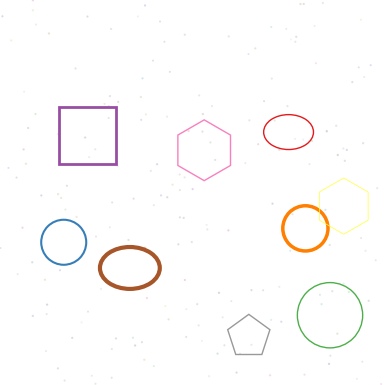[{"shape": "oval", "thickness": 1, "radius": 0.32, "center": [0.75, 0.657]}, {"shape": "circle", "thickness": 1.5, "radius": 0.29, "center": [0.166, 0.371]}, {"shape": "circle", "thickness": 1, "radius": 0.42, "center": [0.857, 0.181]}, {"shape": "square", "thickness": 2, "radius": 0.37, "center": [0.227, 0.649]}, {"shape": "circle", "thickness": 2.5, "radius": 0.29, "center": [0.793, 0.407]}, {"shape": "hexagon", "thickness": 0.5, "radius": 0.37, "center": [0.893, 0.465]}, {"shape": "oval", "thickness": 3, "radius": 0.39, "center": [0.337, 0.304]}, {"shape": "hexagon", "thickness": 1, "radius": 0.39, "center": [0.53, 0.61]}, {"shape": "pentagon", "thickness": 1, "radius": 0.29, "center": [0.646, 0.126]}]